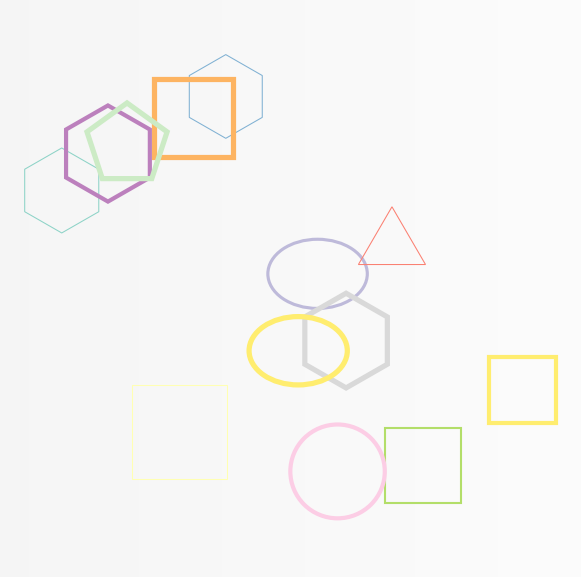[{"shape": "hexagon", "thickness": 0.5, "radius": 0.37, "center": [0.106, 0.669]}, {"shape": "square", "thickness": 0.5, "radius": 0.41, "center": [0.309, 0.251]}, {"shape": "oval", "thickness": 1.5, "radius": 0.43, "center": [0.546, 0.525]}, {"shape": "triangle", "thickness": 0.5, "radius": 0.33, "center": [0.674, 0.574]}, {"shape": "hexagon", "thickness": 0.5, "radius": 0.36, "center": [0.388, 0.832]}, {"shape": "square", "thickness": 2.5, "radius": 0.34, "center": [0.332, 0.795]}, {"shape": "square", "thickness": 1, "radius": 0.32, "center": [0.728, 0.193]}, {"shape": "circle", "thickness": 2, "radius": 0.41, "center": [0.581, 0.183]}, {"shape": "hexagon", "thickness": 2.5, "radius": 0.41, "center": [0.595, 0.409]}, {"shape": "hexagon", "thickness": 2, "radius": 0.42, "center": [0.186, 0.733]}, {"shape": "pentagon", "thickness": 2.5, "radius": 0.36, "center": [0.219, 0.748]}, {"shape": "square", "thickness": 2, "radius": 0.29, "center": [0.899, 0.324]}, {"shape": "oval", "thickness": 2.5, "radius": 0.42, "center": [0.513, 0.392]}]